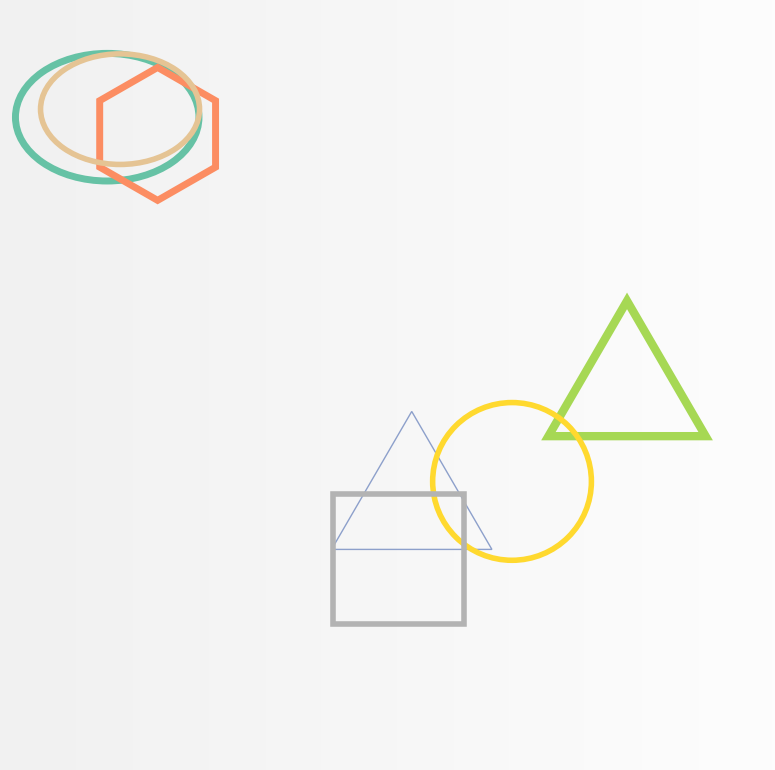[{"shape": "oval", "thickness": 2.5, "radius": 0.59, "center": [0.138, 0.848]}, {"shape": "hexagon", "thickness": 2.5, "radius": 0.43, "center": [0.203, 0.826]}, {"shape": "triangle", "thickness": 0.5, "radius": 0.6, "center": [0.531, 0.346]}, {"shape": "triangle", "thickness": 3, "radius": 0.59, "center": [0.809, 0.492]}, {"shape": "circle", "thickness": 2, "radius": 0.51, "center": [0.661, 0.375]}, {"shape": "oval", "thickness": 2, "radius": 0.51, "center": [0.155, 0.858]}, {"shape": "square", "thickness": 2, "radius": 0.42, "center": [0.514, 0.274]}]